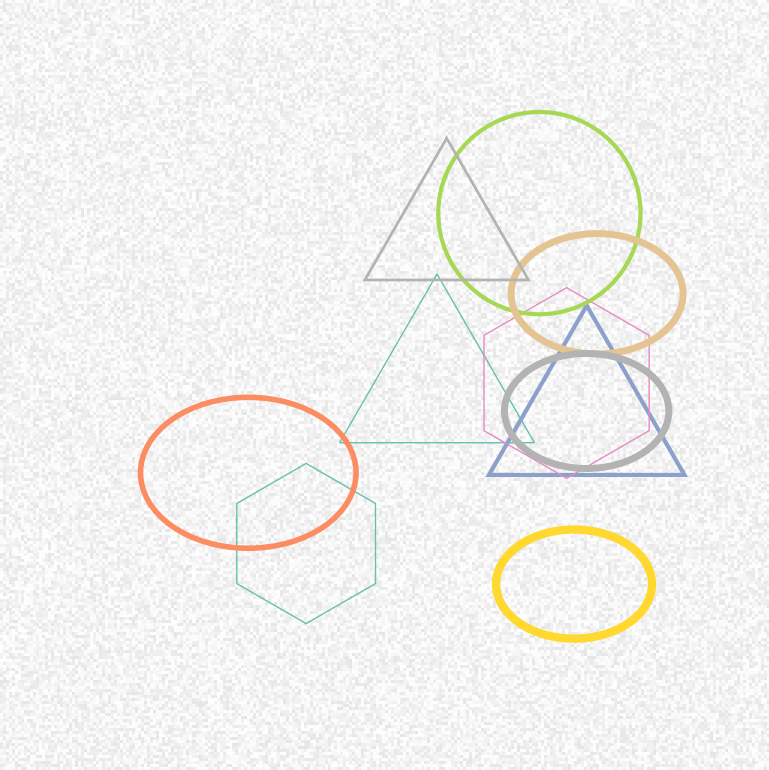[{"shape": "triangle", "thickness": 0.5, "radius": 0.73, "center": [0.568, 0.498]}, {"shape": "hexagon", "thickness": 0.5, "radius": 0.52, "center": [0.398, 0.294]}, {"shape": "oval", "thickness": 2, "radius": 0.7, "center": [0.322, 0.386]}, {"shape": "triangle", "thickness": 1.5, "radius": 0.73, "center": [0.762, 0.457]}, {"shape": "hexagon", "thickness": 0.5, "radius": 0.62, "center": [0.736, 0.503]}, {"shape": "circle", "thickness": 1.5, "radius": 0.66, "center": [0.701, 0.723]}, {"shape": "oval", "thickness": 3, "radius": 0.51, "center": [0.746, 0.241]}, {"shape": "oval", "thickness": 2.5, "radius": 0.56, "center": [0.775, 0.618]}, {"shape": "triangle", "thickness": 1, "radius": 0.61, "center": [0.58, 0.698]}, {"shape": "oval", "thickness": 2.5, "radius": 0.53, "center": [0.762, 0.466]}]